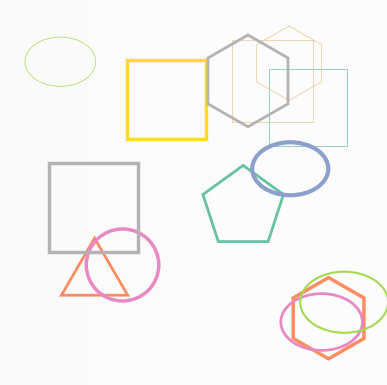[{"shape": "pentagon", "thickness": 2, "radius": 0.55, "center": [0.628, 0.461]}, {"shape": "square", "thickness": 0.5, "radius": 0.5, "center": [0.794, 0.721]}, {"shape": "hexagon", "thickness": 2.5, "radius": 0.53, "center": [0.848, 0.173]}, {"shape": "triangle", "thickness": 2, "radius": 0.49, "center": [0.244, 0.283]}, {"shape": "oval", "thickness": 3, "radius": 0.49, "center": [0.749, 0.562]}, {"shape": "circle", "thickness": 2.5, "radius": 0.47, "center": [0.316, 0.312]}, {"shape": "oval", "thickness": 2, "radius": 0.53, "center": [0.83, 0.164]}, {"shape": "oval", "thickness": 1.5, "radius": 0.57, "center": [0.888, 0.215]}, {"shape": "oval", "thickness": 0.5, "radius": 0.46, "center": [0.156, 0.84]}, {"shape": "square", "thickness": 2.5, "radius": 0.51, "center": [0.43, 0.742]}, {"shape": "hexagon", "thickness": 0.5, "radius": 0.48, "center": [0.746, 0.836]}, {"shape": "square", "thickness": 0.5, "radius": 0.53, "center": [0.703, 0.79]}, {"shape": "square", "thickness": 2.5, "radius": 0.58, "center": [0.242, 0.462]}, {"shape": "hexagon", "thickness": 2, "radius": 0.6, "center": [0.64, 0.79]}]